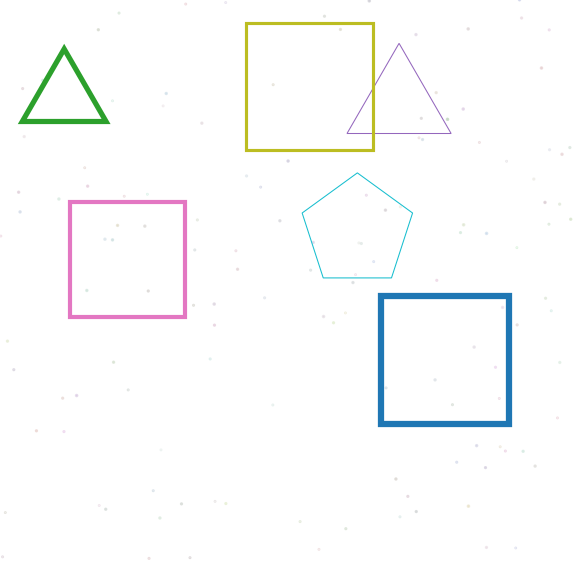[{"shape": "square", "thickness": 3, "radius": 0.55, "center": [0.771, 0.376]}, {"shape": "triangle", "thickness": 2.5, "radius": 0.42, "center": [0.111, 0.831]}, {"shape": "triangle", "thickness": 0.5, "radius": 0.52, "center": [0.691, 0.82]}, {"shape": "square", "thickness": 2, "radius": 0.5, "center": [0.221, 0.55]}, {"shape": "square", "thickness": 1.5, "radius": 0.55, "center": [0.536, 0.85]}, {"shape": "pentagon", "thickness": 0.5, "radius": 0.5, "center": [0.619, 0.599]}]